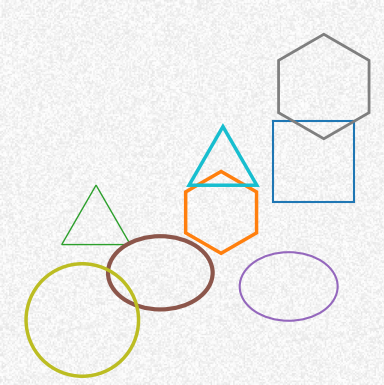[{"shape": "square", "thickness": 1.5, "radius": 0.53, "center": [0.814, 0.581]}, {"shape": "hexagon", "thickness": 2.5, "radius": 0.53, "center": [0.574, 0.448]}, {"shape": "triangle", "thickness": 1, "radius": 0.51, "center": [0.249, 0.416]}, {"shape": "oval", "thickness": 1.5, "radius": 0.64, "center": [0.75, 0.256]}, {"shape": "oval", "thickness": 3, "radius": 0.68, "center": [0.416, 0.291]}, {"shape": "hexagon", "thickness": 2, "radius": 0.68, "center": [0.841, 0.775]}, {"shape": "circle", "thickness": 2.5, "radius": 0.73, "center": [0.214, 0.169]}, {"shape": "triangle", "thickness": 2.5, "radius": 0.51, "center": [0.579, 0.57]}]